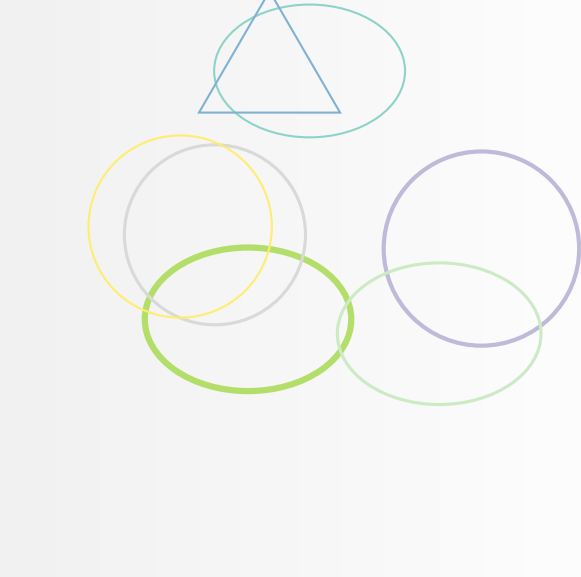[{"shape": "oval", "thickness": 1, "radius": 0.82, "center": [0.533, 0.876]}, {"shape": "circle", "thickness": 2, "radius": 0.84, "center": [0.828, 0.569]}, {"shape": "triangle", "thickness": 1, "radius": 0.7, "center": [0.464, 0.874]}, {"shape": "oval", "thickness": 3, "radius": 0.89, "center": [0.427, 0.446]}, {"shape": "circle", "thickness": 1.5, "radius": 0.78, "center": [0.37, 0.593]}, {"shape": "oval", "thickness": 1.5, "radius": 0.88, "center": [0.756, 0.421]}, {"shape": "circle", "thickness": 1, "radius": 0.79, "center": [0.31, 0.607]}]